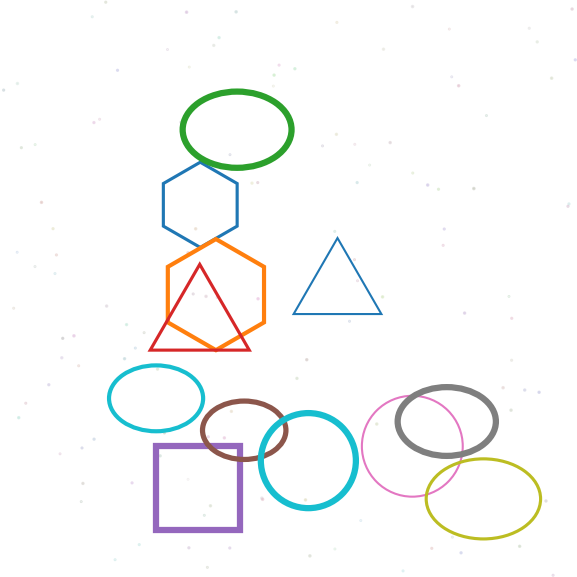[{"shape": "hexagon", "thickness": 1.5, "radius": 0.37, "center": [0.347, 0.644]}, {"shape": "triangle", "thickness": 1, "radius": 0.44, "center": [0.584, 0.499]}, {"shape": "hexagon", "thickness": 2, "radius": 0.48, "center": [0.374, 0.489]}, {"shape": "oval", "thickness": 3, "radius": 0.47, "center": [0.411, 0.775]}, {"shape": "triangle", "thickness": 1.5, "radius": 0.5, "center": [0.346, 0.442]}, {"shape": "square", "thickness": 3, "radius": 0.36, "center": [0.343, 0.155]}, {"shape": "oval", "thickness": 2.5, "radius": 0.36, "center": [0.423, 0.254]}, {"shape": "circle", "thickness": 1, "radius": 0.44, "center": [0.714, 0.226]}, {"shape": "oval", "thickness": 3, "radius": 0.43, "center": [0.774, 0.269]}, {"shape": "oval", "thickness": 1.5, "radius": 0.5, "center": [0.837, 0.135]}, {"shape": "oval", "thickness": 2, "radius": 0.41, "center": [0.27, 0.309]}, {"shape": "circle", "thickness": 3, "radius": 0.41, "center": [0.534, 0.202]}]